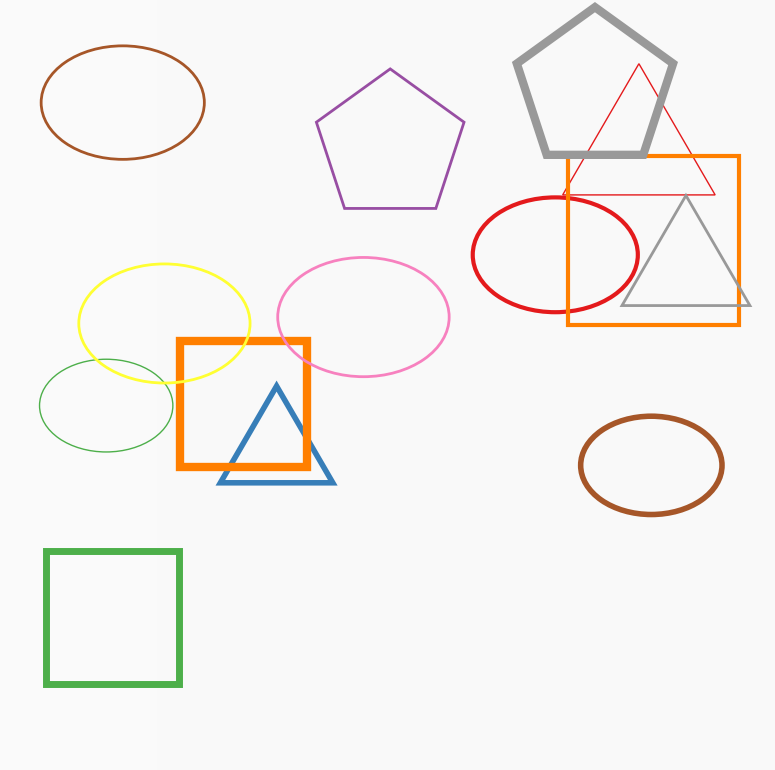[{"shape": "triangle", "thickness": 0.5, "radius": 0.57, "center": [0.824, 0.804]}, {"shape": "oval", "thickness": 1.5, "radius": 0.53, "center": [0.716, 0.669]}, {"shape": "triangle", "thickness": 2, "radius": 0.42, "center": [0.357, 0.415]}, {"shape": "square", "thickness": 2.5, "radius": 0.43, "center": [0.145, 0.198]}, {"shape": "oval", "thickness": 0.5, "radius": 0.43, "center": [0.137, 0.473]}, {"shape": "pentagon", "thickness": 1, "radius": 0.5, "center": [0.503, 0.81]}, {"shape": "square", "thickness": 1.5, "radius": 0.55, "center": [0.843, 0.688]}, {"shape": "square", "thickness": 3, "radius": 0.41, "center": [0.314, 0.475]}, {"shape": "oval", "thickness": 1, "radius": 0.55, "center": [0.212, 0.58]}, {"shape": "oval", "thickness": 2, "radius": 0.46, "center": [0.84, 0.396]}, {"shape": "oval", "thickness": 1, "radius": 0.53, "center": [0.158, 0.867]}, {"shape": "oval", "thickness": 1, "radius": 0.55, "center": [0.469, 0.588]}, {"shape": "pentagon", "thickness": 3, "radius": 0.53, "center": [0.768, 0.885]}, {"shape": "triangle", "thickness": 1, "radius": 0.48, "center": [0.885, 0.651]}]